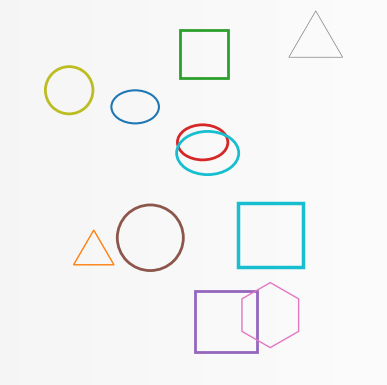[{"shape": "oval", "thickness": 1.5, "radius": 0.31, "center": [0.349, 0.722]}, {"shape": "triangle", "thickness": 1, "radius": 0.3, "center": [0.242, 0.342]}, {"shape": "square", "thickness": 2, "radius": 0.31, "center": [0.527, 0.859]}, {"shape": "oval", "thickness": 2, "radius": 0.33, "center": [0.523, 0.63]}, {"shape": "square", "thickness": 2, "radius": 0.4, "center": [0.583, 0.166]}, {"shape": "circle", "thickness": 2, "radius": 0.43, "center": [0.388, 0.382]}, {"shape": "hexagon", "thickness": 1, "radius": 0.42, "center": [0.697, 0.182]}, {"shape": "triangle", "thickness": 0.5, "radius": 0.4, "center": [0.815, 0.891]}, {"shape": "circle", "thickness": 2, "radius": 0.31, "center": [0.179, 0.766]}, {"shape": "oval", "thickness": 2, "radius": 0.4, "center": [0.536, 0.603]}, {"shape": "square", "thickness": 2.5, "radius": 0.42, "center": [0.699, 0.389]}]